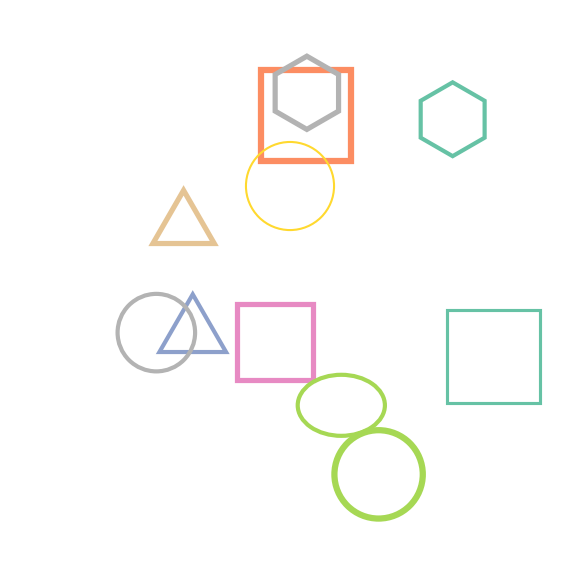[{"shape": "hexagon", "thickness": 2, "radius": 0.32, "center": [0.784, 0.793]}, {"shape": "square", "thickness": 1.5, "radius": 0.4, "center": [0.854, 0.382]}, {"shape": "square", "thickness": 3, "radius": 0.39, "center": [0.53, 0.799]}, {"shape": "triangle", "thickness": 2, "radius": 0.33, "center": [0.334, 0.423]}, {"shape": "square", "thickness": 2.5, "radius": 0.33, "center": [0.476, 0.407]}, {"shape": "circle", "thickness": 3, "radius": 0.38, "center": [0.656, 0.178]}, {"shape": "oval", "thickness": 2, "radius": 0.38, "center": [0.591, 0.297]}, {"shape": "circle", "thickness": 1, "radius": 0.38, "center": [0.502, 0.677]}, {"shape": "triangle", "thickness": 2.5, "radius": 0.31, "center": [0.318, 0.608]}, {"shape": "circle", "thickness": 2, "radius": 0.34, "center": [0.271, 0.423]}, {"shape": "hexagon", "thickness": 2.5, "radius": 0.32, "center": [0.531, 0.838]}]